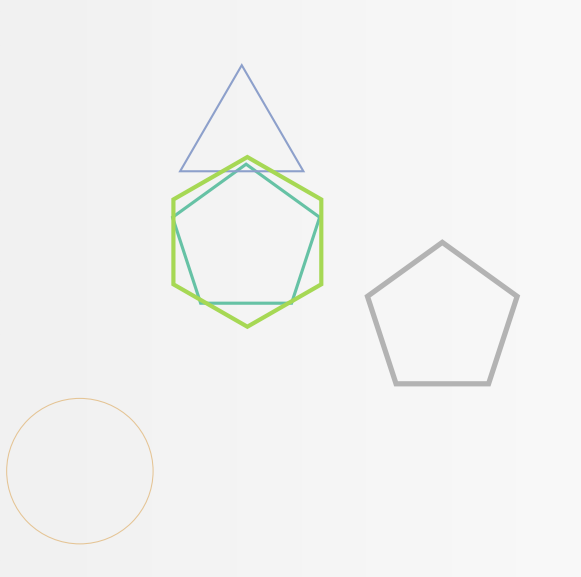[{"shape": "pentagon", "thickness": 1.5, "radius": 0.67, "center": [0.423, 0.582]}, {"shape": "triangle", "thickness": 1, "radius": 0.61, "center": [0.416, 0.764]}, {"shape": "hexagon", "thickness": 2, "radius": 0.73, "center": [0.426, 0.58]}, {"shape": "circle", "thickness": 0.5, "radius": 0.63, "center": [0.137, 0.183]}, {"shape": "pentagon", "thickness": 2.5, "radius": 0.68, "center": [0.761, 0.444]}]